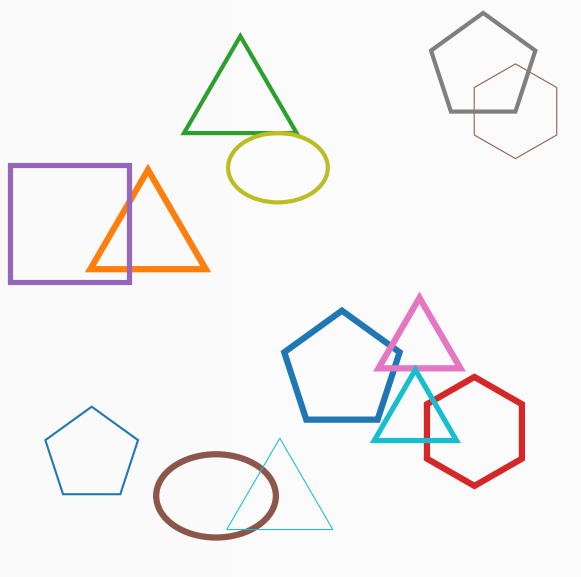[{"shape": "pentagon", "thickness": 1, "radius": 0.42, "center": [0.158, 0.211]}, {"shape": "pentagon", "thickness": 3, "radius": 0.52, "center": [0.588, 0.357]}, {"shape": "triangle", "thickness": 3, "radius": 0.57, "center": [0.255, 0.59]}, {"shape": "triangle", "thickness": 2, "radius": 0.56, "center": [0.413, 0.825]}, {"shape": "hexagon", "thickness": 3, "radius": 0.47, "center": [0.816, 0.252]}, {"shape": "square", "thickness": 2.5, "radius": 0.51, "center": [0.12, 0.612]}, {"shape": "oval", "thickness": 3, "radius": 0.51, "center": [0.372, 0.14]}, {"shape": "hexagon", "thickness": 0.5, "radius": 0.41, "center": [0.887, 0.806]}, {"shape": "triangle", "thickness": 3, "radius": 0.41, "center": [0.722, 0.402]}, {"shape": "pentagon", "thickness": 2, "radius": 0.47, "center": [0.831, 0.882]}, {"shape": "oval", "thickness": 2, "radius": 0.43, "center": [0.478, 0.709]}, {"shape": "triangle", "thickness": 0.5, "radius": 0.53, "center": [0.481, 0.135]}, {"shape": "triangle", "thickness": 2.5, "radius": 0.41, "center": [0.715, 0.277]}]